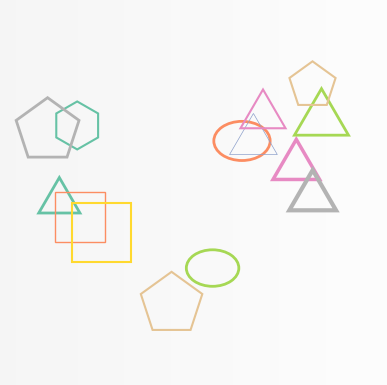[{"shape": "triangle", "thickness": 2, "radius": 0.31, "center": [0.153, 0.477]}, {"shape": "hexagon", "thickness": 1.5, "radius": 0.31, "center": [0.199, 0.674]}, {"shape": "square", "thickness": 1, "radius": 0.32, "center": [0.206, 0.436]}, {"shape": "oval", "thickness": 2, "radius": 0.36, "center": [0.624, 0.634]}, {"shape": "triangle", "thickness": 0.5, "radius": 0.36, "center": [0.654, 0.634]}, {"shape": "triangle", "thickness": 1.5, "radius": 0.34, "center": [0.679, 0.7]}, {"shape": "triangle", "thickness": 2.5, "radius": 0.35, "center": [0.765, 0.569]}, {"shape": "triangle", "thickness": 2, "radius": 0.4, "center": [0.83, 0.689]}, {"shape": "oval", "thickness": 2, "radius": 0.34, "center": [0.549, 0.304]}, {"shape": "square", "thickness": 1.5, "radius": 0.39, "center": [0.262, 0.396]}, {"shape": "pentagon", "thickness": 1.5, "radius": 0.31, "center": [0.806, 0.778]}, {"shape": "pentagon", "thickness": 1.5, "radius": 0.42, "center": [0.443, 0.211]}, {"shape": "pentagon", "thickness": 2, "radius": 0.43, "center": [0.123, 0.661]}, {"shape": "triangle", "thickness": 3, "radius": 0.35, "center": [0.807, 0.489]}]